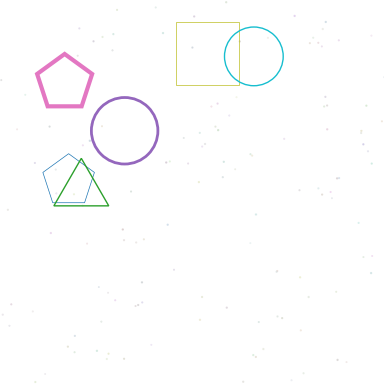[{"shape": "pentagon", "thickness": 0.5, "radius": 0.35, "center": [0.178, 0.53]}, {"shape": "triangle", "thickness": 1, "radius": 0.41, "center": [0.211, 0.506]}, {"shape": "circle", "thickness": 2, "radius": 0.43, "center": [0.324, 0.66]}, {"shape": "pentagon", "thickness": 3, "radius": 0.38, "center": [0.168, 0.785]}, {"shape": "square", "thickness": 0.5, "radius": 0.41, "center": [0.54, 0.86]}, {"shape": "circle", "thickness": 1, "radius": 0.38, "center": [0.659, 0.854]}]